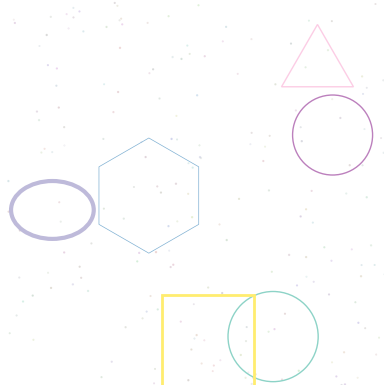[{"shape": "circle", "thickness": 1, "radius": 0.59, "center": [0.709, 0.126]}, {"shape": "oval", "thickness": 3, "radius": 0.54, "center": [0.136, 0.455]}, {"shape": "hexagon", "thickness": 0.5, "radius": 0.75, "center": [0.387, 0.492]}, {"shape": "triangle", "thickness": 1, "radius": 0.54, "center": [0.825, 0.829]}, {"shape": "circle", "thickness": 1, "radius": 0.52, "center": [0.864, 0.649]}, {"shape": "square", "thickness": 2, "radius": 0.59, "center": [0.54, 0.115]}]